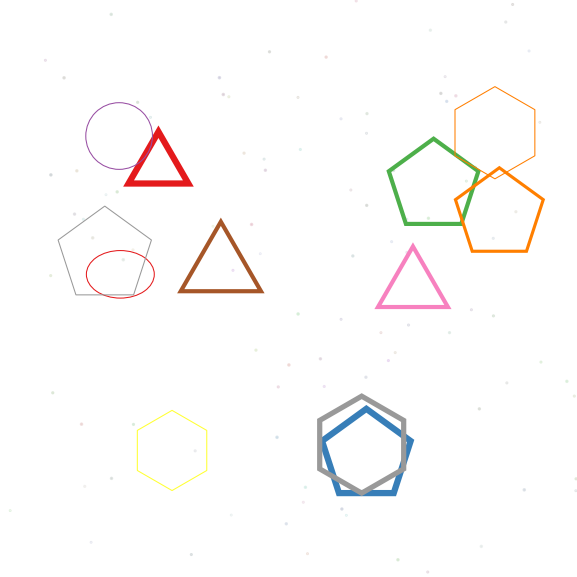[{"shape": "triangle", "thickness": 3, "radius": 0.3, "center": [0.274, 0.711]}, {"shape": "oval", "thickness": 0.5, "radius": 0.29, "center": [0.208, 0.524]}, {"shape": "pentagon", "thickness": 3, "radius": 0.4, "center": [0.634, 0.211]}, {"shape": "pentagon", "thickness": 2, "radius": 0.41, "center": [0.751, 0.677]}, {"shape": "circle", "thickness": 0.5, "radius": 0.29, "center": [0.206, 0.764]}, {"shape": "hexagon", "thickness": 0.5, "radius": 0.4, "center": [0.857, 0.769]}, {"shape": "pentagon", "thickness": 1.5, "radius": 0.4, "center": [0.865, 0.629]}, {"shape": "hexagon", "thickness": 0.5, "radius": 0.35, "center": [0.298, 0.219]}, {"shape": "triangle", "thickness": 2, "radius": 0.4, "center": [0.382, 0.535]}, {"shape": "triangle", "thickness": 2, "radius": 0.35, "center": [0.715, 0.502]}, {"shape": "hexagon", "thickness": 2.5, "radius": 0.42, "center": [0.626, 0.229]}, {"shape": "pentagon", "thickness": 0.5, "radius": 0.42, "center": [0.181, 0.557]}]